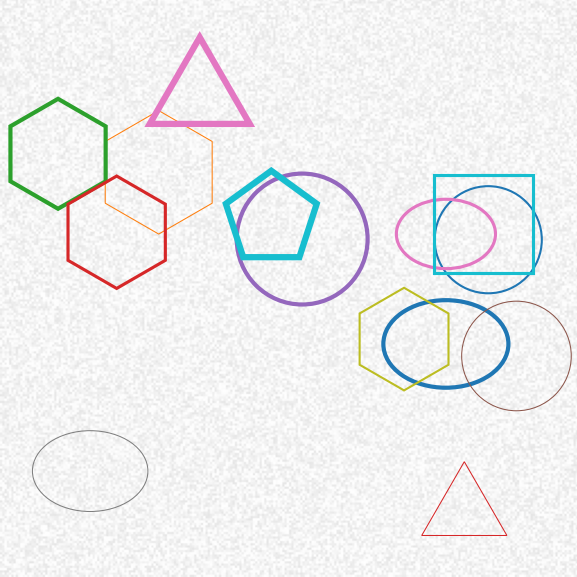[{"shape": "oval", "thickness": 2, "radius": 0.54, "center": [0.772, 0.404]}, {"shape": "circle", "thickness": 1, "radius": 0.46, "center": [0.845, 0.584]}, {"shape": "hexagon", "thickness": 0.5, "radius": 0.53, "center": [0.275, 0.701]}, {"shape": "hexagon", "thickness": 2, "radius": 0.48, "center": [0.101, 0.733]}, {"shape": "triangle", "thickness": 0.5, "radius": 0.43, "center": [0.804, 0.114]}, {"shape": "hexagon", "thickness": 1.5, "radius": 0.49, "center": [0.202, 0.597]}, {"shape": "circle", "thickness": 2, "radius": 0.57, "center": [0.523, 0.585]}, {"shape": "circle", "thickness": 0.5, "radius": 0.47, "center": [0.894, 0.383]}, {"shape": "oval", "thickness": 1.5, "radius": 0.43, "center": [0.772, 0.594]}, {"shape": "triangle", "thickness": 3, "radius": 0.5, "center": [0.346, 0.835]}, {"shape": "oval", "thickness": 0.5, "radius": 0.5, "center": [0.156, 0.183]}, {"shape": "hexagon", "thickness": 1, "radius": 0.44, "center": [0.7, 0.412]}, {"shape": "square", "thickness": 1.5, "radius": 0.42, "center": [0.837, 0.611]}, {"shape": "pentagon", "thickness": 3, "radius": 0.41, "center": [0.47, 0.621]}]